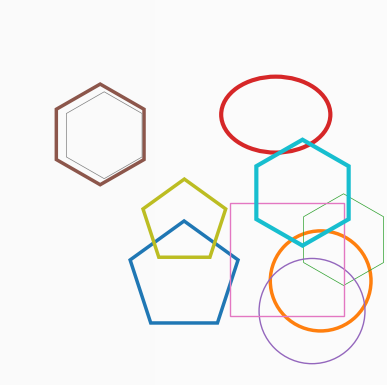[{"shape": "pentagon", "thickness": 2.5, "radius": 0.73, "center": [0.475, 0.28]}, {"shape": "circle", "thickness": 2.5, "radius": 0.65, "center": [0.827, 0.27]}, {"shape": "hexagon", "thickness": 0.5, "radius": 0.6, "center": [0.887, 0.378]}, {"shape": "oval", "thickness": 3, "radius": 0.7, "center": [0.712, 0.702]}, {"shape": "circle", "thickness": 1, "radius": 0.68, "center": [0.805, 0.192]}, {"shape": "hexagon", "thickness": 2.5, "radius": 0.65, "center": [0.259, 0.651]}, {"shape": "square", "thickness": 1, "radius": 0.73, "center": [0.741, 0.326]}, {"shape": "hexagon", "thickness": 0.5, "radius": 0.56, "center": [0.269, 0.649]}, {"shape": "pentagon", "thickness": 2.5, "radius": 0.56, "center": [0.476, 0.423]}, {"shape": "hexagon", "thickness": 3, "radius": 0.69, "center": [0.781, 0.5]}]